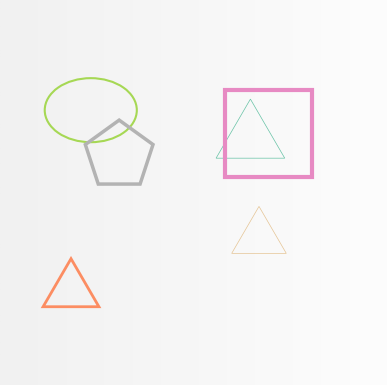[{"shape": "triangle", "thickness": 0.5, "radius": 0.51, "center": [0.646, 0.64]}, {"shape": "triangle", "thickness": 2, "radius": 0.42, "center": [0.183, 0.245]}, {"shape": "square", "thickness": 3, "radius": 0.56, "center": [0.693, 0.653]}, {"shape": "oval", "thickness": 1.5, "radius": 0.59, "center": [0.234, 0.714]}, {"shape": "triangle", "thickness": 0.5, "radius": 0.41, "center": [0.668, 0.383]}, {"shape": "pentagon", "thickness": 2.5, "radius": 0.46, "center": [0.308, 0.596]}]